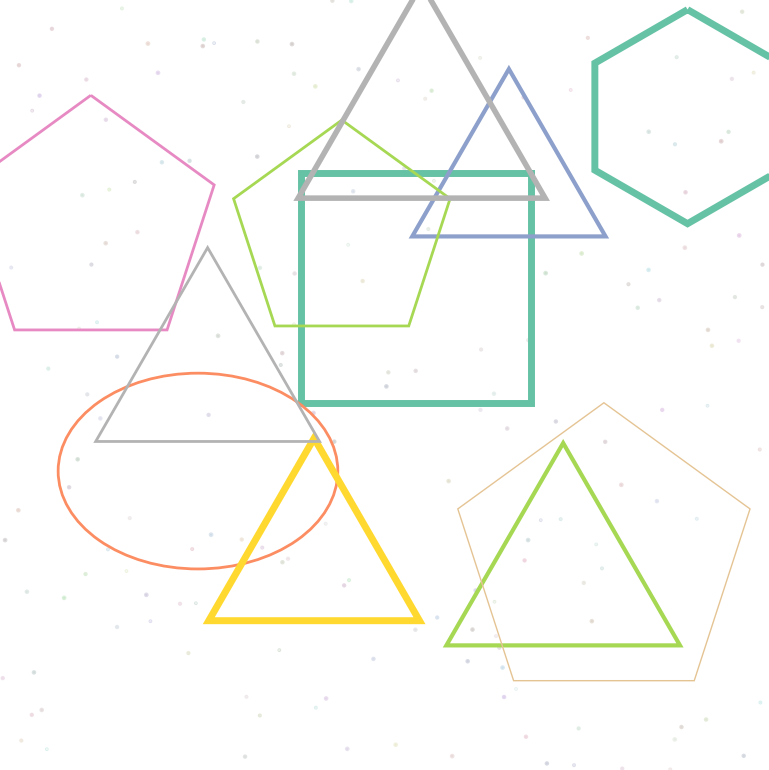[{"shape": "square", "thickness": 2.5, "radius": 0.75, "center": [0.54, 0.626]}, {"shape": "hexagon", "thickness": 2.5, "radius": 0.69, "center": [0.893, 0.849]}, {"shape": "oval", "thickness": 1, "radius": 0.91, "center": [0.257, 0.388]}, {"shape": "triangle", "thickness": 1.5, "radius": 0.72, "center": [0.661, 0.765]}, {"shape": "pentagon", "thickness": 1, "radius": 0.84, "center": [0.118, 0.708]}, {"shape": "pentagon", "thickness": 1, "radius": 0.74, "center": [0.444, 0.696]}, {"shape": "triangle", "thickness": 1.5, "radius": 0.88, "center": [0.731, 0.249]}, {"shape": "triangle", "thickness": 2.5, "radius": 0.79, "center": [0.408, 0.273]}, {"shape": "pentagon", "thickness": 0.5, "radius": 1.0, "center": [0.784, 0.277]}, {"shape": "triangle", "thickness": 2, "radius": 0.93, "center": [0.548, 0.835]}, {"shape": "triangle", "thickness": 1, "radius": 0.84, "center": [0.27, 0.511]}]